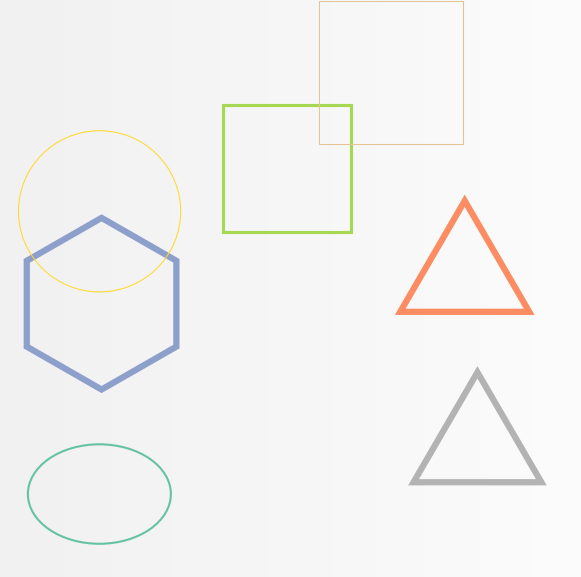[{"shape": "oval", "thickness": 1, "radius": 0.62, "center": [0.171, 0.144]}, {"shape": "triangle", "thickness": 3, "radius": 0.64, "center": [0.8, 0.523]}, {"shape": "hexagon", "thickness": 3, "radius": 0.74, "center": [0.175, 0.473]}, {"shape": "square", "thickness": 1.5, "radius": 0.55, "center": [0.494, 0.707]}, {"shape": "circle", "thickness": 0.5, "radius": 0.7, "center": [0.171, 0.633]}, {"shape": "square", "thickness": 0.5, "radius": 0.62, "center": [0.673, 0.874]}, {"shape": "triangle", "thickness": 3, "radius": 0.63, "center": [0.821, 0.228]}]